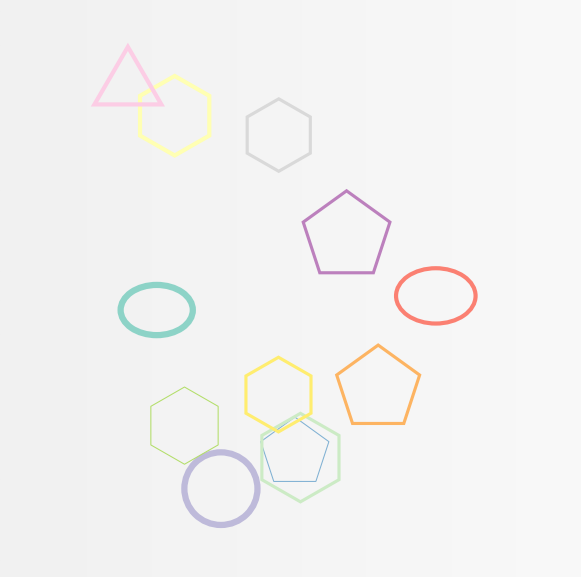[{"shape": "oval", "thickness": 3, "radius": 0.31, "center": [0.27, 0.462]}, {"shape": "hexagon", "thickness": 2, "radius": 0.34, "center": [0.301, 0.799]}, {"shape": "circle", "thickness": 3, "radius": 0.31, "center": [0.38, 0.153]}, {"shape": "oval", "thickness": 2, "radius": 0.34, "center": [0.75, 0.487]}, {"shape": "pentagon", "thickness": 0.5, "radius": 0.31, "center": [0.507, 0.215]}, {"shape": "pentagon", "thickness": 1.5, "radius": 0.38, "center": [0.651, 0.327]}, {"shape": "hexagon", "thickness": 0.5, "radius": 0.33, "center": [0.317, 0.262]}, {"shape": "triangle", "thickness": 2, "radius": 0.33, "center": [0.22, 0.852]}, {"shape": "hexagon", "thickness": 1.5, "radius": 0.31, "center": [0.48, 0.765]}, {"shape": "pentagon", "thickness": 1.5, "radius": 0.39, "center": [0.596, 0.59]}, {"shape": "hexagon", "thickness": 1.5, "radius": 0.38, "center": [0.517, 0.207]}, {"shape": "hexagon", "thickness": 1.5, "radius": 0.32, "center": [0.479, 0.316]}]